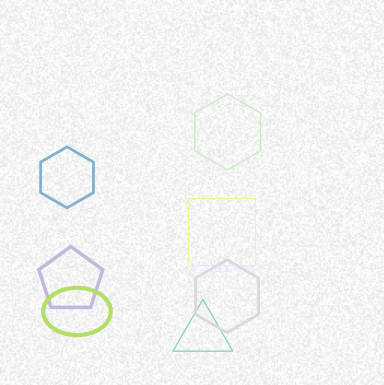[{"shape": "triangle", "thickness": 1, "radius": 0.45, "center": [0.527, 0.133]}, {"shape": "pentagon", "thickness": 2.5, "radius": 0.44, "center": [0.184, 0.272]}, {"shape": "hexagon", "thickness": 2, "radius": 0.4, "center": [0.174, 0.539]}, {"shape": "oval", "thickness": 3, "radius": 0.44, "center": [0.2, 0.191]}, {"shape": "hexagon", "thickness": 2, "radius": 0.47, "center": [0.59, 0.231]}, {"shape": "hexagon", "thickness": 1, "radius": 0.49, "center": [0.591, 0.657]}, {"shape": "square", "thickness": 0.5, "radius": 0.44, "center": [0.575, 0.398]}]